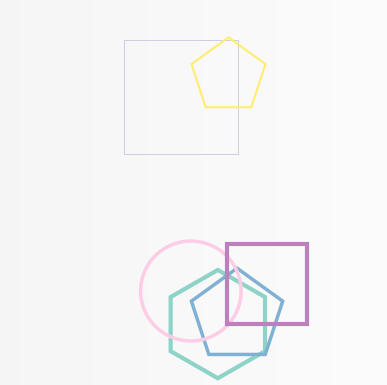[{"shape": "hexagon", "thickness": 3, "radius": 0.7, "center": [0.562, 0.158]}, {"shape": "square", "thickness": 0.5, "radius": 0.74, "center": [0.468, 0.749]}, {"shape": "pentagon", "thickness": 2.5, "radius": 0.62, "center": [0.612, 0.18]}, {"shape": "circle", "thickness": 2.5, "radius": 0.65, "center": [0.493, 0.244]}, {"shape": "square", "thickness": 3, "radius": 0.52, "center": [0.69, 0.263]}, {"shape": "pentagon", "thickness": 1.5, "radius": 0.5, "center": [0.59, 0.803]}]